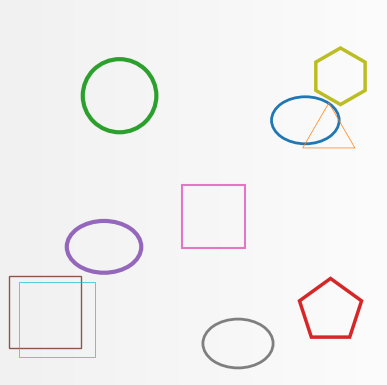[{"shape": "oval", "thickness": 2, "radius": 0.44, "center": [0.788, 0.688]}, {"shape": "triangle", "thickness": 0.5, "radius": 0.39, "center": [0.849, 0.655]}, {"shape": "circle", "thickness": 3, "radius": 0.47, "center": [0.309, 0.751]}, {"shape": "pentagon", "thickness": 2.5, "radius": 0.42, "center": [0.853, 0.193]}, {"shape": "oval", "thickness": 3, "radius": 0.48, "center": [0.268, 0.359]}, {"shape": "square", "thickness": 1, "radius": 0.47, "center": [0.117, 0.189]}, {"shape": "square", "thickness": 1.5, "radius": 0.4, "center": [0.55, 0.438]}, {"shape": "oval", "thickness": 2, "radius": 0.45, "center": [0.614, 0.108]}, {"shape": "hexagon", "thickness": 2.5, "radius": 0.37, "center": [0.879, 0.802]}, {"shape": "square", "thickness": 0.5, "radius": 0.49, "center": [0.147, 0.169]}]